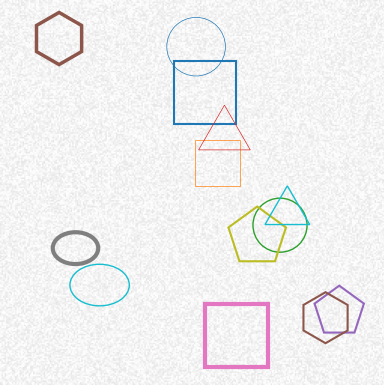[{"shape": "square", "thickness": 1.5, "radius": 0.41, "center": [0.532, 0.759]}, {"shape": "circle", "thickness": 0.5, "radius": 0.38, "center": [0.509, 0.879]}, {"shape": "square", "thickness": 0.5, "radius": 0.29, "center": [0.565, 0.576]}, {"shape": "circle", "thickness": 1, "radius": 0.35, "center": [0.727, 0.415]}, {"shape": "triangle", "thickness": 0.5, "radius": 0.39, "center": [0.583, 0.649]}, {"shape": "pentagon", "thickness": 1.5, "radius": 0.34, "center": [0.881, 0.191]}, {"shape": "hexagon", "thickness": 1.5, "radius": 0.33, "center": [0.846, 0.175]}, {"shape": "hexagon", "thickness": 2.5, "radius": 0.34, "center": [0.153, 0.9]}, {"shape": "square", "thickness": 3, "radius": 0.41, "center": [0.615, 0.129]}, {"shape": "oval", "thickness": 3, "radius": 0.3, "center": [0.196, 0.355]}, {"shape": "pentagon", "thickness": 1.5, "radius": 0.39, "center": [0.668, 0.385]}, {"shape": "oval", "thickness": 1, "radius": 0.39, "center": [0.259, 0.26]}, {"shape": "triangle", "thickness": 1, "radius": 0.33, "center": [0.746, 0.45]}]